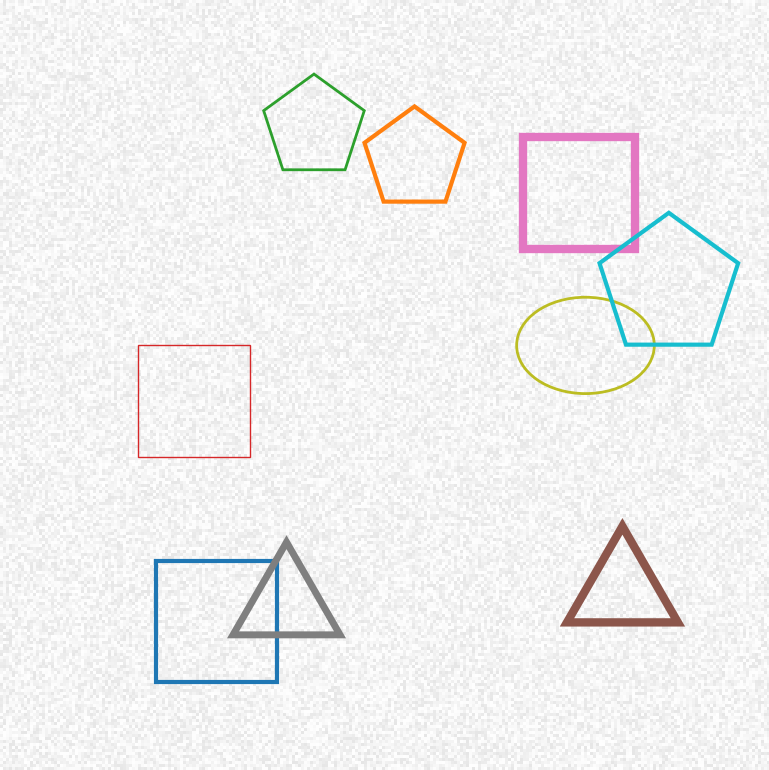[{"shape": "square", "thickness": 1.5, "radius": 0.39, "center": [0.281, 0.193]}, {"shape": "pentagon", "thickness": 1.5, "radius": 0.34, "center": [0.538, 0.793]}, {"shape": "pentagon", "thickness": 1, "radius": 0.34, "center": [0.408, 0.835]}, {"shape": "square", "thickness": 0.5, "radius": 0.36, "center": [0.252, 0.479]}, {"shape": "triangle", "thickness": 3, "radius": 0.42, "center": [0.808, 0.233]}, {"shape": "square", "thickness": 3, "radius": 0.36, "center": [0.752, 0.75]}, {"shape": "triangle", "thickness": 2.5, "radius": 0.4, "center": [0.372, 0.216]}, {"shape": "oval", "thickness": 1, "radius": 0.45, "center": [0.76, 0.551]}, {"shape": "pentagon", "thickness": 1.5, "radius": 0.47, "center": [0.869, 0.629]}]